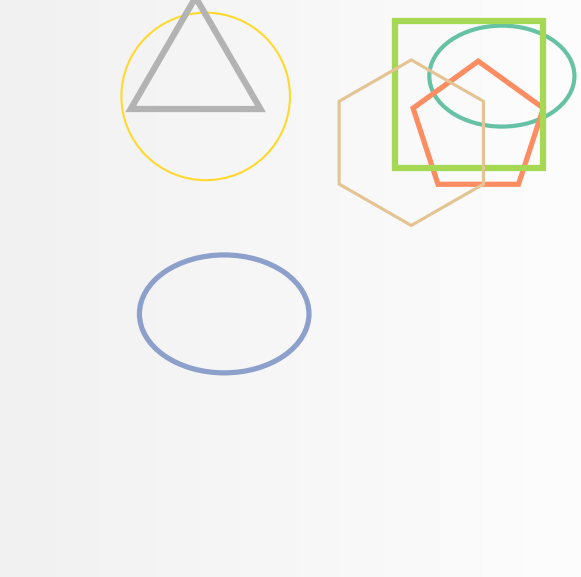[{"shape": "oval", "thickness": 2, "radius": 0.62, "center": [0.863, 0.867]}, {"shape": "pentagon", "thickness": 2.5, "radius": 0.59, "center": [0.823, 0.775]}, {"shape": "oval", "thickness": 2.5, "radius": 0.73, "center": [0.386, 0.456]}, {"shape": "square", "thickness": 3, "radius": 0.64, "center": [0.807, 0.835]}, {"shape": "circle", "thickness": 1, "radius": 0.73, "center": [0.354, 0.832]}, {"shape": "hexagon", "thickness": 1.5, "radius": 0.72, "center": [0.708, 0.752]}, {"shape": "triangle", "thickness": 3, "radius": 0.64, "center": [0.336, 0.875]}]